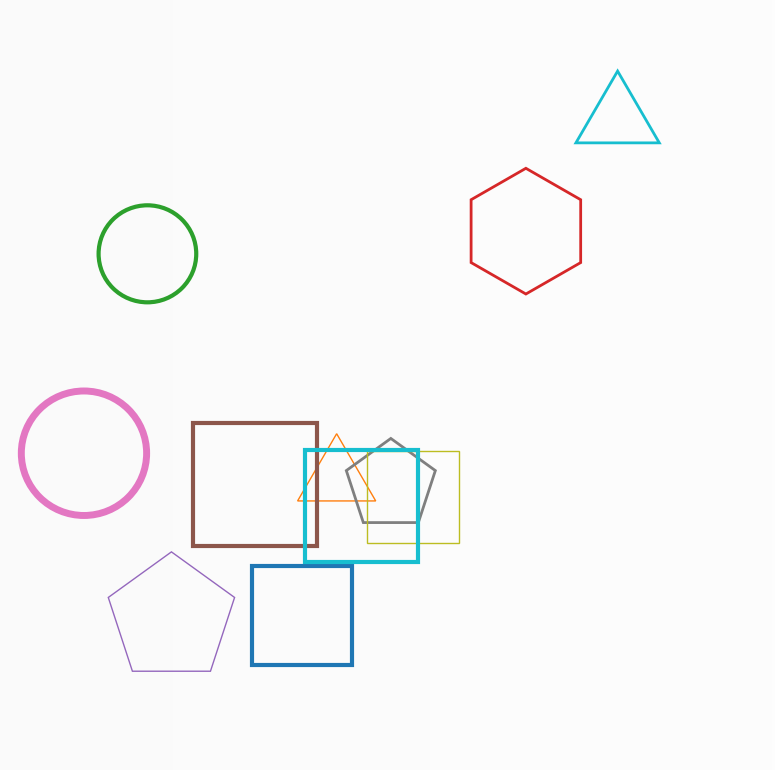[{"shape": "square", "thickness": 1.5, "radius": 0.32, "center": [0.39, 0.201]}, {"shape": "triangle", "thickness": 0.5, "radius": 0.29, "center": [0.434, 0.379]}, {"shape": "circle", "thickness": 1.5, "radius": 0.31, "center": [0.19, 0.67]}, {"shape": "hexagon", "thickness": 1, "radius": 0.41, "center": [0.679, 0.7]}, {"shape": "pentagon", "thickness": 0.5, "radius": 0.43, "center": [0.221, 0.198]}, {"shape": "square", "thickness": 1.5, "radius": 0.4, "center": [0.329, 0.371]}, {"shape": "circle", "thickness": 2.5, "radius": 0.4, "center": [0.108, 0.411]}, {"shape": "pentagon", "thickness": 1, "radius": 0.3, "center": [0.504, 0.37]}, {"shape": "square", "thickness": 0.5, "radius": 0.3, "center": [0.533, 0.355]}, {"shape": "triangle", "thickness": 1, "radius": 0.31, "center": [0.797, 0.846]}, {"shape": "square", "thickness": 1.5, "radius": 0.36, "center": [0.467, 0.343]}]